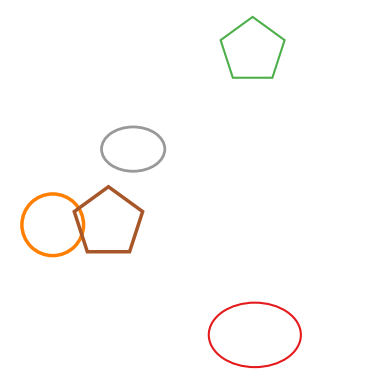[{"shape": "oval", "thickness": 1.5, "radius": 0.6, "center": [0.662, 0.13]}, {"shape": "pentagon", "thickness": 1.5, "radius": 0.44, "center": [0.656, 0.869]}, {"shape": "circle", "thickness": 2.5, "radius": 0.4, "center": [0.137, 0.416]}, {"shape": "pentagon", "thickness": 2.5, "radius": 0.47, "center": [0.282, 0.422]}, {"shape": "oval", "thickness": 2, "radius": 0.41, "center": [0.346, 0.613]}]